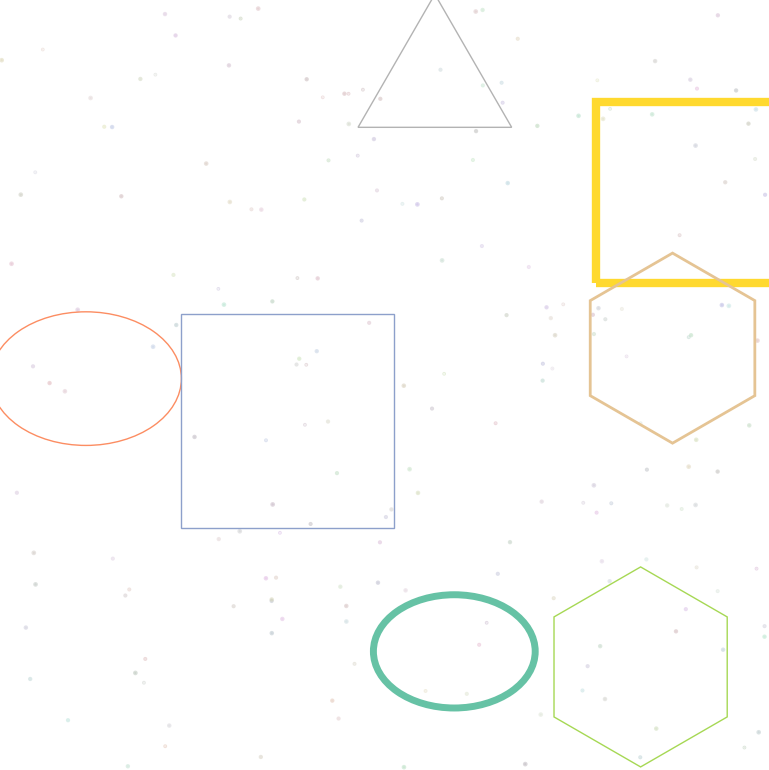[{"shape": "oval", "thickness": 2.5, "radius": 0.53, "center": [0.59, 0.154]}, {"shape": "oval", "thickness": 0.5, "radius": 0.62, "center": [0.112, 0.508]}, {"shape": "square", "thickness": 0.5, "radius": 0.69, "center": [0.374, 0.453]}, {"shape": "hexagon", "thickness": 0.5, "radius": 0.65, "center": [0.832, 0.134]}, {"shape": "square", "thickness": 3, "radius": 0.59, "center": [0.892, 0.749]}, {"shape": "hexagon", "thickness": 1, "radius": 0.62, "center": [0.873, 0.548]}, {"shape": "triangle", "thickness": 0.5, "radius": 0.58, "center": [0.565, 0.892]}]